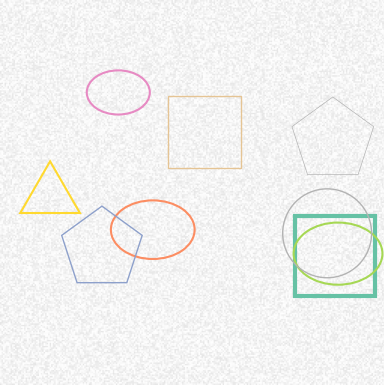[{"shape": "square", "thickness": 3, "radius": 0.52, "center": [0.869, 0.334]}, {"shape": "oval", "thickness": 1.5, "radius": 0.54, "center": [0.397, 0.403]}, {"shape": "pentagon", "thickness": 1, "radius": 0.55, "center": [0.265, 0.355]}, {"shape": "oval", "thickness": 1.5, "radius": 0.41, "center": [0.307, 0.76]}, {"shape": "oval", "thickness": 1.5, "radius": 0.58, "center": [0.878, 0.341]}, {"shape": "triangle", "thickness": 1.5, "radius": 0.45, "center": [0.13, 0.491]}, {"shape": "square", "thickness": 1, "radius": 0.47, "center": [0.531, 0.657]}, {"shape": "pentagon", "thickness": 0.5, "radius": 0.56, "center": [0.864, 0.637]}, {"shape": "circle", "thickness": 1, "radius": 0.58, "center": [0.85, 0.394]}]